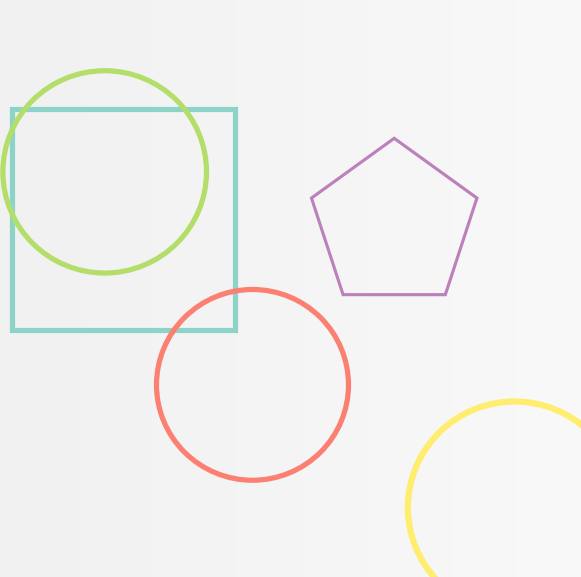[{"shape": "square", "thickness": 2.5, "radius": 0.96, "center": [0.213, 0.619]}, {"shape": "circle", "thickness": 2.5, "radius": 0.83, "center": [0.434, 0.333]}, {"shape": "circle", "thickness": 2.5, "radius": 0.88, "center": [0.18, 0.702]}, {"shape": "pentagon", "thickness": 1.5, "radius": 0.75, "center": [0.678, 0.61]}, {"shape": "circle", "thickness": 3, "radius": 0.92, "center": [0.885, 0.12]}]